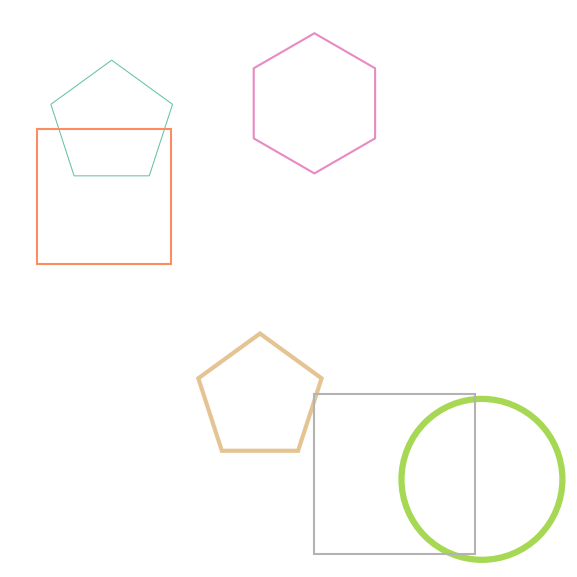[{"shape": "pentagon", "thickness": 0.5, "radius": 0.55, "center": [0.193, 0.784]}, {"shape": "square", "thickness": 1, "radius": 0.58, "center": [0.18, 0.659]}, {"shape": "hexagon", "thickness": 1, "radius": 0.61, "center": [0.544, 0.82]}, {"shape": "circle", "thickness": 3, "radius": 0.7, "center": [0.835, 0.169]}, {"shape": "pentagon", "thickness": 2, "radius": 0.56, "center": [0.45, 0.309]}, {"shape": "square", "thickness": 1, "radius": 0.7, "center": [0.683, 0.178]}]